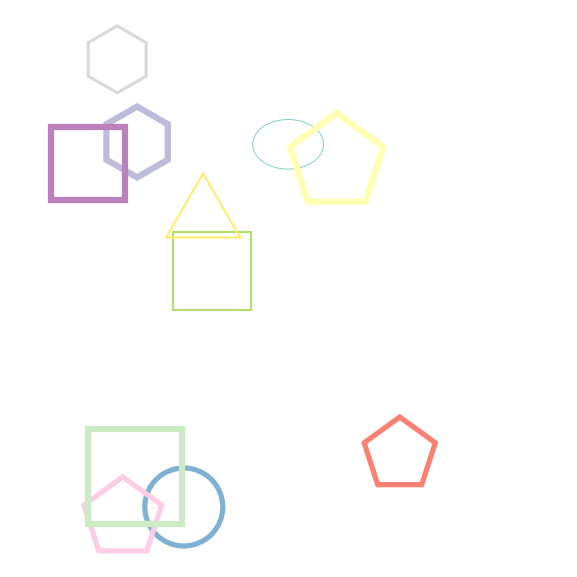[{"shape": "oval", "thickness": 0.5, "radius": 0.31, "center": [0.499, 0.749]}, {"shape": "pentagon", "thickness": 3, "radius": 0.42, "center": [0.583, 0.719]}, {"shape": "hexagon", "thickness": 3, "radius": 0.31, "center": [0.237, 0.753]}, {"shape": "pentagon", "thickness": 2.5, "radius": 0.32, "center": [0.692, 0.212]}, {"shape": "circle", "thickness": 2.5, "radius": 0.34, "center": [0.318, 0.121]}, {"shape": "square", "thickness": 1, "radius": 0.34, "center": [0.367, 0.53]}, {"shape": "pentagon", "thickness": 2.5, "radius": 0.35, "center": [0.213, 0.103]}, {"shape": "hexagon", "thickness": 1.5, "radius": 0.29, "center": [0.203, 0.896]}, {"shape": "square", "thickness": 3, "radius": 0.32, "center": [0.153, 0.716]}, {"shape": "square", "thickness": 3, "radius": 0.41, "center": [0.235, 0.174]}, {"shape": "triangle", "thickness": 1, "radius": 0.37, "center": [0.352, 0.625]}]